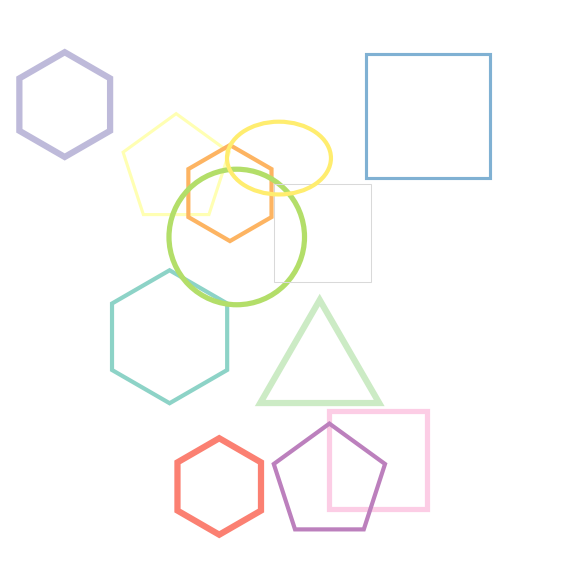[{"shape": "hexagon", "thickness": 2, "radius": 0.58, "center": [0.294, 0.416]}, {"shape": "pentagon", "thickness": 1.5, "radius": 0.48, "center": [0.305, 0.706]}, {"shape": "hexagon", "thickness": 3, "radius": 0.45, "center": [0.112, 0.818]}, {"shape": "hexagon", "thickness": 3, "radius": 0.42, "center": [0.38, 0.157]}, {"shape": "square", "thickness": 1.5, "radius": 0.53, "center": [0.741, 0.798]}, {"shape": "hexagon", "thickness": 2, "radius": 0.42, "center": [0.398, 0.665]}, {"shape": "circle", "thickness": 2.5, "radius": 0.59, "center": [0.41, 0.589]}, {"shape": "square", "thickness": 2.5, "radius": 0.42, "center": [0.655, 0.203]}, {"shape": "square", "thickness": 0.5, "radius": 0.42, "center": [0.559, 0.596]}, {"shape": "pentagon", "thickness": 2, "radius": 0.51, "center": [0.57, 0.164]}, {"shape": "triangle", "thickness": 3, "radius": 0.59, "center": [0.554, 0.361]}, {"shape": "oval", "thickness": 2, "radius": 0.45, "center": [0.483, 0.725]}]